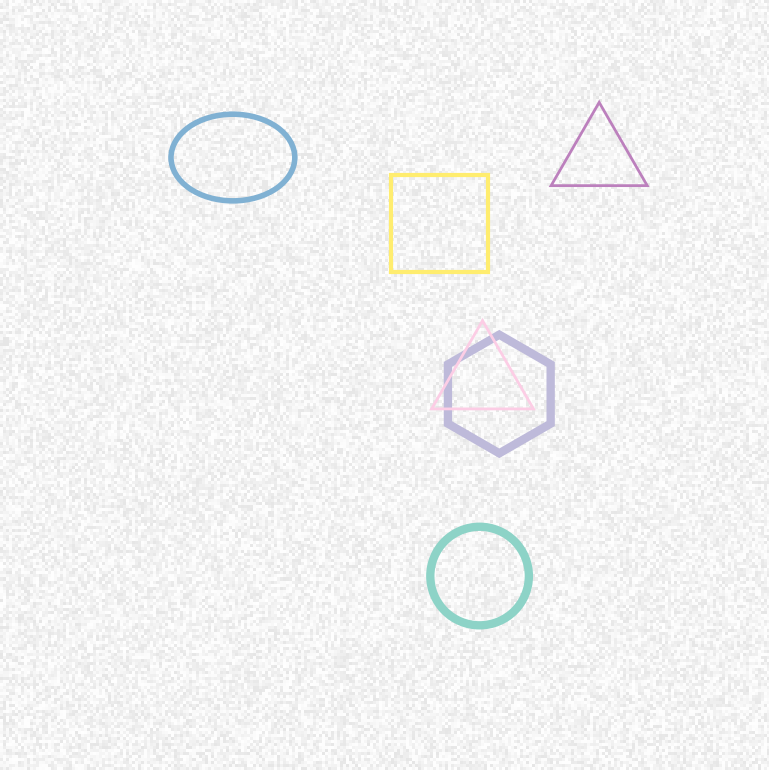[{"shape": "circle", "thickness": 3, "radius": 0.32, "center": [0.623, 0.252]}, {"shape": "hexagon", "thickness": 3, "radius": 0.39, "center": [0.648, 0.488]}, {"shape": "oval", "thickness": 2, "radius": 0.4, "center": [0.302, 0.795]}, {"shape": "triangle", "thickness": 1, "radius": 0.38, "center": [0.627, 0.507]}, {"shape": "triangle", "thickness": 1, "radius": 0.36, "center": [0.778, 0.795]}, {"shape": "square", "thickness": 1.5, "radius": 0.31, "center": [0.57, 0.709]}]